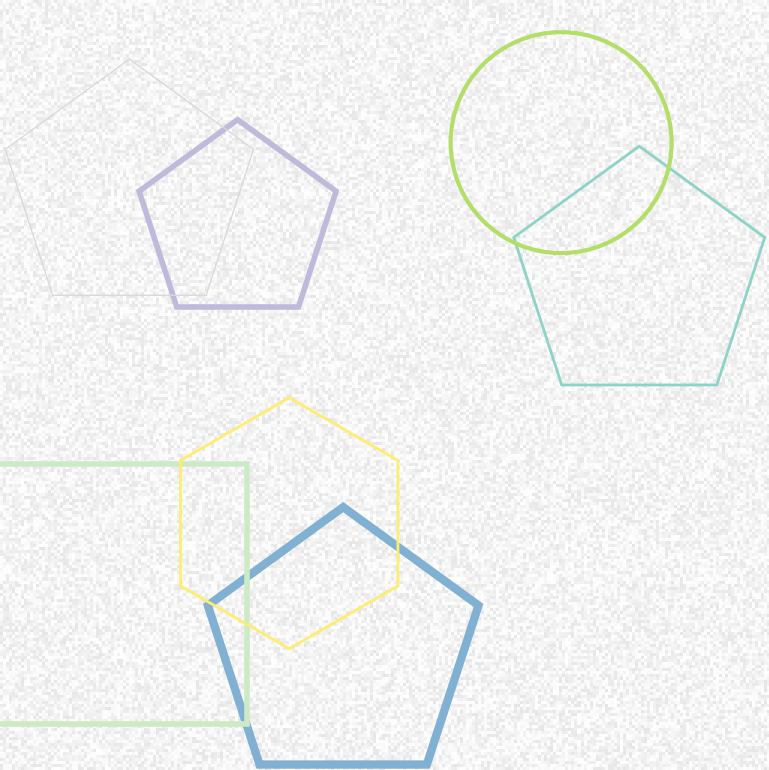[{"shape": "pentagon", "thickness": 1, "radius": 0.86, "center": [0.83, 0.639]}, {"shape": "pentagon", "thickness": 2, "radius": 0.67, "center": [0.309, 0.71]}, {"shape": "pentagon", "thickness": 3, "radius": 0.92, "center": [0.446, 0.157]}, {"shape": "circle", "thickness": 1.5, "radius": 0.72, "center": [0.729, 0.815]}, {"shape": "pentagon", "thickness": 0.5, "radius": 0.85, "center": [0.168, 0.754]}, {"shape": "square", "thickness": 2, "radius": 0.85, "center": [0.152, 0.228]}, {"shape": "hexagon", "thickness": 1, "radius": 0.81, "center": [0.376, 0.321]}]